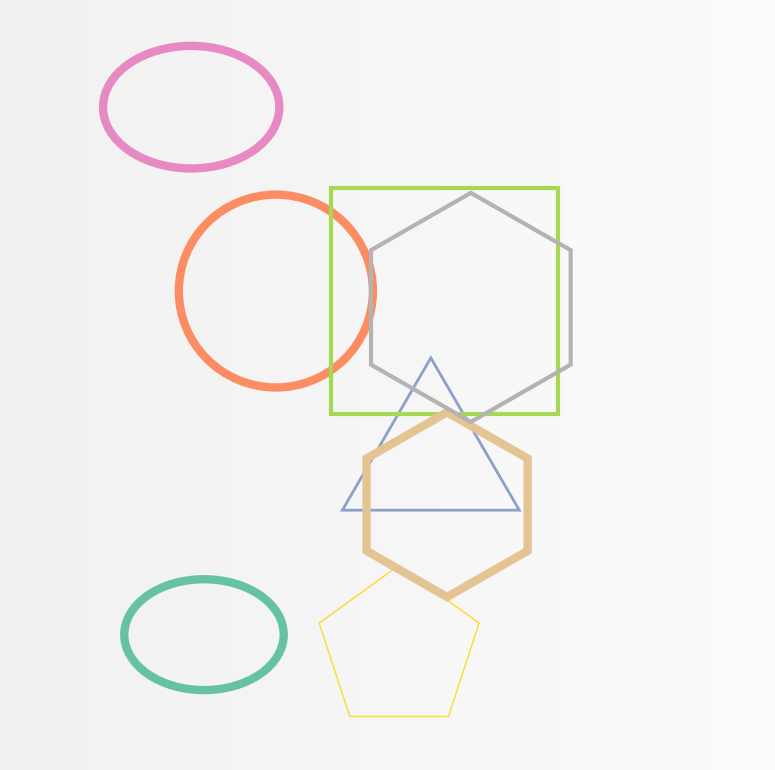[{"shape": "oval", "thickness": 3, "radius": 0.51, "center": [0.263, 0.176]}, {"shape": "circle", "thickness": 3, "radius": 0.63, "center": [0.356, 0.622]}, {"shape": "triangle", "thickness": 1, "radius": 0.66, "center": [0.556, 0.403]}, {"shape": "oval", "thickness": 3, "radius": 0.57, "center": [0.247, 0.861]}, {"shape": "square", "thickness": 1.5, "radius": 0.73, "center": [0.574, 0.609]}, {"shape": "pentagon", "thickness": 0.5, "radius": 0.54, "center": [0.515, 0.157]}, {"shape": "hexagon", "thickness": 3, "radius": 0.6, "center": [0.577, 0.345]}, {"shape": "hexagon", "thickness": 1.5, "radius": 0.74, "center": [0.608, 0.601]}]